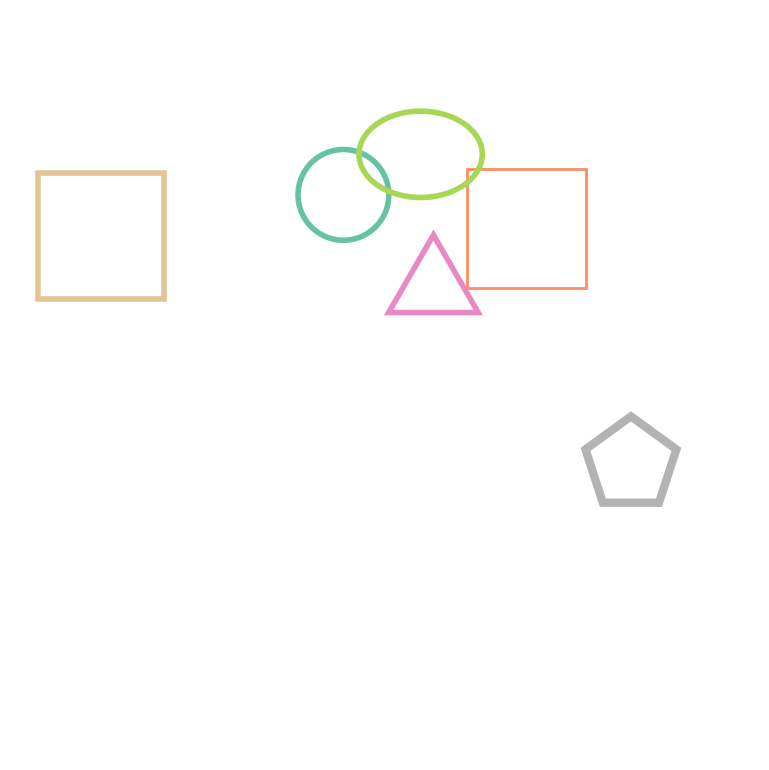[{"shape": "circle", "thickness": 2, "radius": 0.29, "center": [0.446, 0.747]}, {"shape": "square", "thickness": 1, "radius": 0.39, "center": [0.683, 0.703]}, {"shape": "triangle", "thickness": 2, "radius": 0.34, "center": [0.563, 0.628]}, {"shape": "oval", "thickness": 2, "radius": 0.4, "center": [0.546, 0.8]}, {"shape": "square", "thickness": 2, "radius": 0.41, "center": [0.131, 0.694]}, {"shape": "pentagon", "thickness": 3, "radius": 0.31, "center": [0.819, 0.397]}]